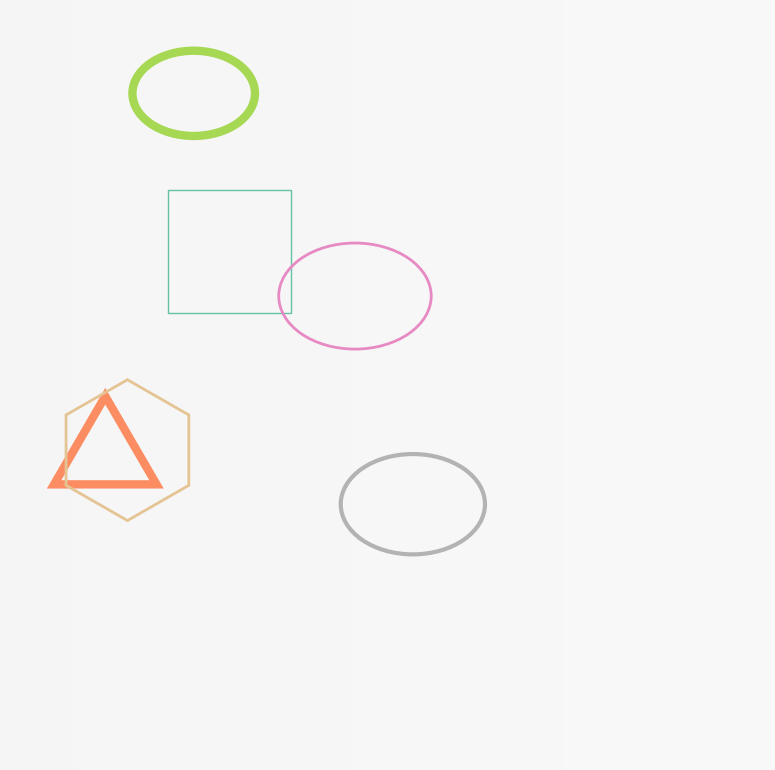[{"shape": "square", "thickness": 0.5, "radius": 0.4, "center": [0.296, 0.674]}, {"shape": "triangle", "thickness": 3, "radius": 0.38, "center": [0.136, 0.409]}, {"shape": "oval", "thickness": 1, "radius": 0.49, "center": [0.458, 0.616]}, {"shape": "oval", "thickness": 3, "radius": 0.4, "center": [0.25, 0.879]}, {"shape": "hexagon", "thickness": 1, "radius": 0.46, "center": [0.164, 0.415]}, {"shape": "oval", "thickness": 1.5, "radius": 0.47, "center": [0.533, 0.345]}]